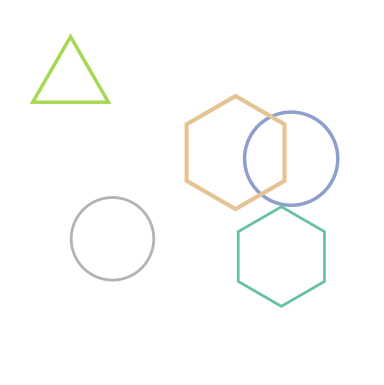[{"shape": "hexagon", "thickness": 2, "radius": 0.65, "center": [0.731, 0.334]}, {"shape": "circle", "thickness": 2.5, "radius": 0.61, "center": [0.756, 0.588]}, {"shape": "triangle", "thickness": 2.5, "radius": 0.57, "center": [0.183, 0.791]}, {"shape": "hexagon", "thickness": 3, "radius": 0.73, "center": [0.612, 0.604]}, {"shape": "circle", "thickness": 2, "radius": 0.54, "center": [0.292, 0.38]}]